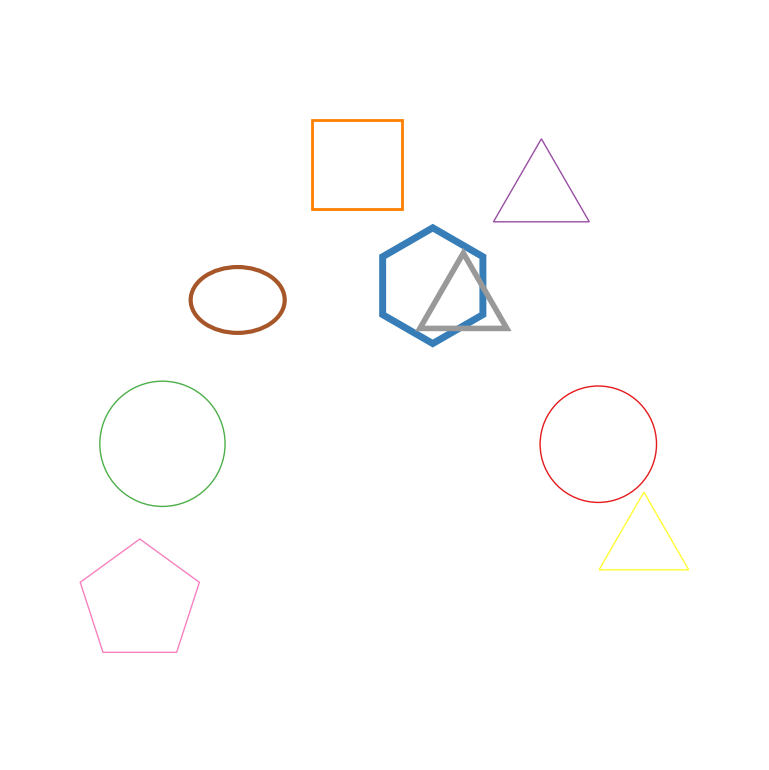[{"shape": "circle", "thickness": 0.5, "radius": 0.38, "center": [0.777, 0.423]}, {"shape": "hexagon", "thickness": 2.5, "radius": 0.38, "center": [0.562, 0.629]}, {"shape": "circle", "thickness": 0.5, "radius": 0.41, "center": [0.211, 0.424]}, {"shape": "triangle", "thickness": 0.5, "radius": 0.36, "center": [0.703, 0.748]}, {"shape": "square", "thickness": 1, "radius": 0.29, "center": [0.464, 0.786]}, {"shape": "triangle", "thickness": 0.5, "radius": 0.34, "center": [0.836, 0.294]}, {"shape": "oval", "thickness": 1.5, "radius": 0.31, "center": [0.309, 0.61]}, {"shape": "pentagon", "thickness": 0.5, "radius": 0.41, "center": [0.182, 0.219]}, {"shape": "triangle", "thickness": 2, "radius": 0.33, "center": [0.602, 0.606]}]